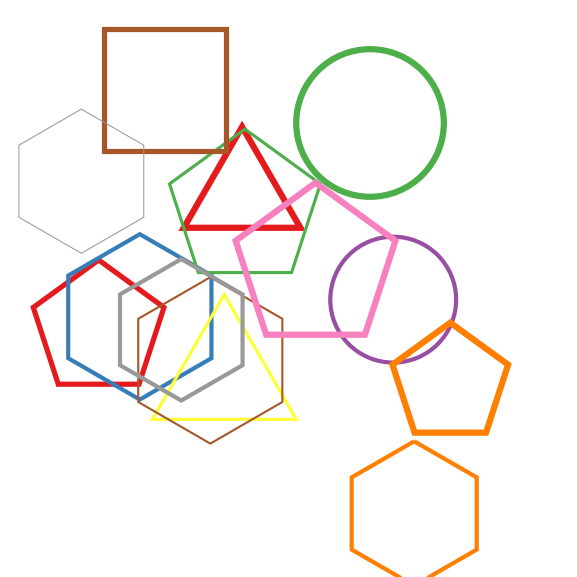[{"shape": "pentagon", "thickness": 2.5, "radius": 0.59, "center": [0.171, 0.43]}, {"shape": "triangle", "thickness": 3, "radius": 0.58, "center": [0.419, 0.663]}, {"shape": "hexagon", "thickness": 2, "radius": 0.72, "center": [0.242, 0.45]}, {"shape": "pentagon", "thickness": 1.5, "radius": 0.69, "center": [0.424, 0.638]}, {"shape": "circle", "thickness": 3, "radius": 0.64, "center": [0.641, 0.786]}, {"shape": "circle", "thickness": 2, "radius": 0.54, "center": [0.681, 0.48]}, {"shape": "pentagon", "thickness": 3, "radius": 0.53, "center": [0.78, 0.335]}, {"shape": "hexagon", "thickness": 2, "radius": 0.62, "center": [0.717, 0.11]}, {"shape": "triangle", "thickness": 1.5, "radius": 0.72, "center": [0.388, 0.345]}, {"shape": "square", "thickness": 2.5, "radius": 0.53, "center": [0.286, 0.843]}, {"shape": "hexagon", "thickness": 1, "radius": 0.72, "center": [0.364, 0.375]}, {"shape": "pentagon", "thickness": 3, "radius": 0.73, "center": [0.546, 0.537]}, {"shape": "hexagon", "thickness": 2, "radius": 0.61, "center": [0.314, 0.428]}, {"shape": "hexagon", "thickness": 0.5, "radius": 0.62, "center": [0.141, 0.685]}]